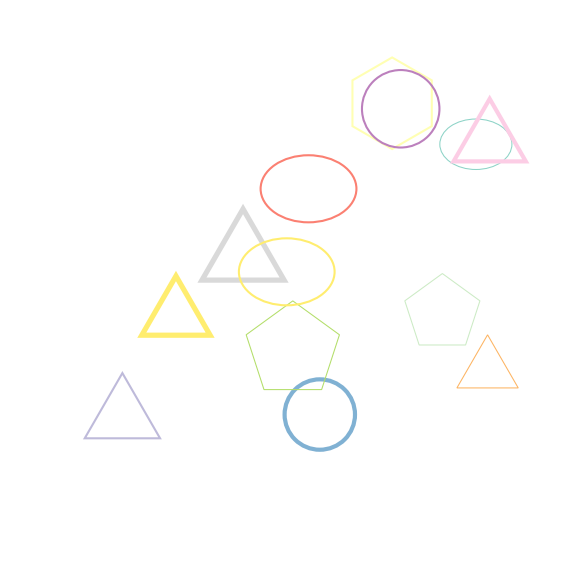[{"shape": "oval", "thickness": 0.5, "radius": 0.31, "center": [0.824, 0.749]}, {"shape": "hexagon", "thickness": 1, "radius": 0.4, "center": [0.679, 0.82]}, {"shape": "triangle", "thickness": 1, "radius": 0.38, "center": [0.212, 0.278]}, {"shape": "oval", "thickness": 1, "radius": 0.41, "center": [0.534, 0.672]}, {"shape": "circle", "thickness": 2, "radius": 0.3, "center": [0.554, 0.281]}, {"shape": "triangle", "thickness": 0.5, "radius": 0.31, "center": [0.844, 0.358]}, {"shape": "pentagon", "thickness": 0.5, "radius": 0.42, "center": [0.507, 0.393]}, {"shape": "triangle", "thickness": 2, "radius": 0.36, "center": [0.848, 0.756]}, {"shape": "triangle", "thickness": 2.5, "radius": 0.41, "center": [0.421, 0.555]}, {"shape": "circle", "thickness": 1, "radius": 0.34, "center": [0.694, 0.811]}, {"shape": "pentagon", "thickness": 0.5, "radius": 0.34, "center": [0.766, 0.457]}, {"shape": "oval", "thickness": 1, "radius": 0.41, "center": [0.497, 0.528]}, {"shape": "triangle", "thickness": 2.5, "radius": 0.34, "center": [0.305, 0.453]}]